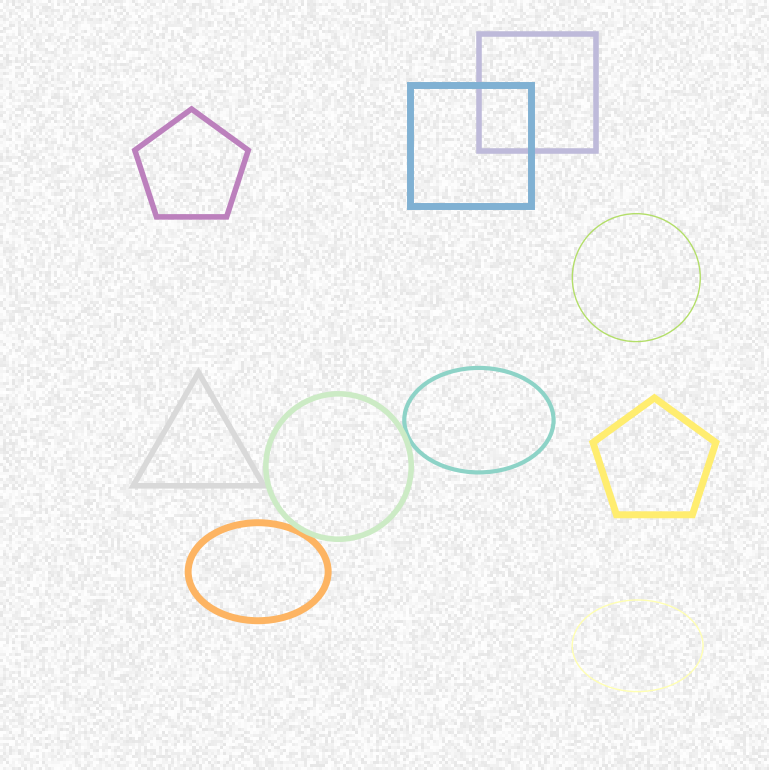[{"shape": "oval", "thickness": 1.5, "radius": 0.48, "center": [0.622, 0.454]}, {"shape": "oval", "thickness": 0.5, "radius": 0.42, "center": [0.828, 0.161]}, {"shape": "square", "thickness": 2, "radius": 0.38, "center": [0.698, 0.88]}, {"shape": "square", "thickness": 2.5, "radius": 0.39, "center": [0.611, 0.811]}, {"shape": "oval", "thickness": 2.5, "radius": 0.45, "center": [0.335, 0.258]}, {"shape": "circle", "thickness": 0.5, "radius": 0.42, "center": [0.826, 0.639]}, {"shape": "triangle", "thickness": 2, "radius": 0.49, "center": [0.258, 0.418]}, {"shape": "pentagon", "thickness": 2, "radius": 0.39, "center": [0.249, 0.781]}, {"shape": "circle", "thickness": 2, "radius": 0.47, "center": [0.44, 0.394]}, {"shape": "pentagon", "thickness": 2.5, "radius": 0.42, "center": [0.85, 0.399]}]